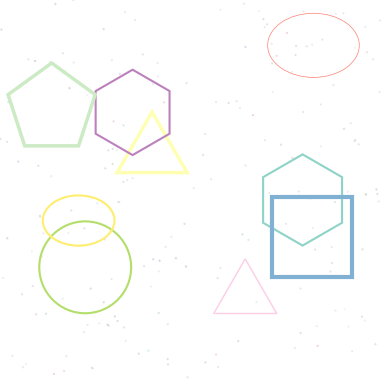[{"shape": "hexagon", "thickness": 1.5, "radius": 0.59, "center": [0.786, 0.481]}, {"shape": "triangle", "thickness": 2.5, "radius": 0.52, "center": [0.395, 0.604]}, {"shape": "oval", "thickness": 0.5, "radius": 0.59, "center": [0.814, 0.882]}, {"shape": "square", "thickness": 3, "radius": 0.52, "center": [0.81, 0.385]}, {"shape": "circle", "thickness": 1.5, "radius": 0.6, "center": [0.221, 0.306]}, {"shape": "triangle", "thickness": 1, "radius": 0.47, "center": [0.637, 0.233]}, {"shape": "hexagon", "thickness": 1.5, "radius": 0.55, "center": [0.344, 0.708]}, {"shape": "pentagon", "thickness": 2.5, "radius": 0.59, "center": [0.134, 0.717]}, {"shape": "oval", "thickness": 1.5, "radius": 0.47, "center": [0.204, 0.427]}]